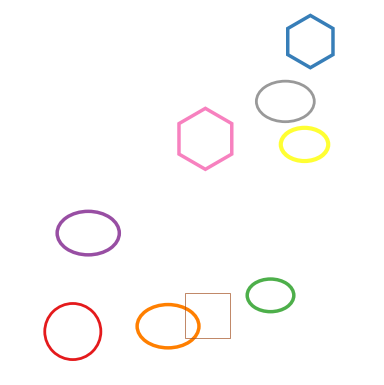[{"shape": "circle", "thickness": 2, "radius": 0.36, "center": [0.189, 0.139]}, {"shape": "hexagon", "thickness": 2.5, "radius": 0.34, "center": [0.806, 0.892]}, {"shape": "oval", "thickness": 2.5, "radius": 0.3, "center": [0.703, 0.233]}, {"shape": "oval", "thickness": 2.5, "radius": 0.4, "center": [0.229, 0.395]}, {"shape": "oval", "thickness": 2.5, "radius": 0.4, "center": [0.436, 0.153]}, {"shape": "oval", "thickness": 3, "radius": 0.31, "center": [0.791, 0.625]}, {"shape": "square", "thickness": 0.5, "radius": 0.29, "center": [0.539, 0.181]}, {"shape": "hexagon", "thickness": 2.5, "radius": 0.4, "center": [0.533, 0.639]}, {"shape": "oval", "thickness": 2, "radius": 0.38, "center": [0.741, 0.737]}]